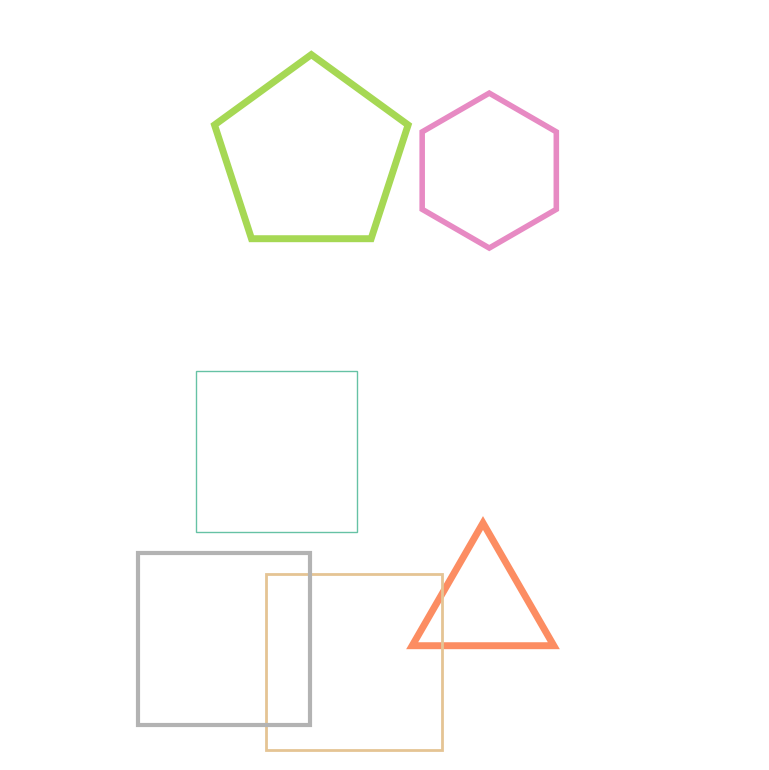[{"shape": "square", "thickness": 0.5, "radius": 0.52, "center": [0.359, 0.414]}, {"shape": "triangle", "thickness": 2.5, "radius": 0.53, "center": [0.627, 0.215]}, {"shape": "hexagon", "thickness": 2, "radius": 0.5, "center": [0.635, 0.778]}, {"shape": "pentagon", "thickness": 2.5, "radius": 0.66, "center": [0.404, 0.797]}, {"shape": "square", "thickness": 1, "radius": 0.57, "center": [0.46, 0.14]}, {"shape": "square", "thickness": 1.5, "radius": 0.56, "center": [0.291, 0.17]}]